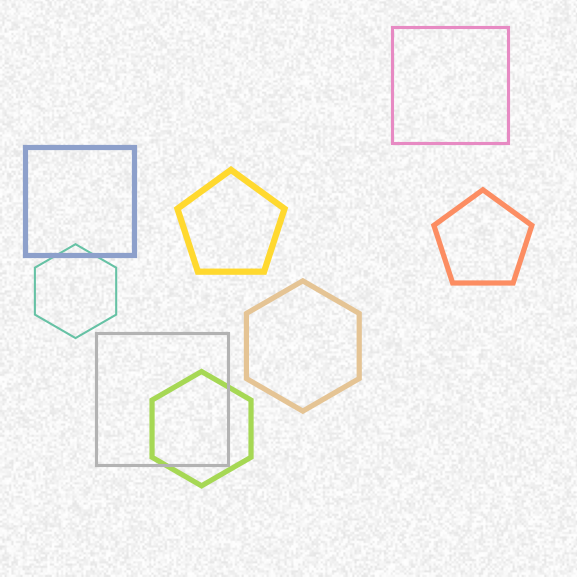[{"shape": "hexagon", "thickness": 1, "radius": 0.41, "center": [0.131, 0.495]}, {"shape": "pentagon", "thickness": 2.5, "radius": 0.45, "center": [0.836, 0.581]}, {"shape": "square", "thickness": 2.5, "radius": 0.47, "center": [0.137, 0.651]}, {"shape": "square", "thickness": 1.5, "radius": 0.5, "center": [0.779, 0.852]}, {"shape": "hexagon", "thickness": 2.5, "radius": 0.49, "center": [0.349, 0.257]}, {"shape": "pentagon", "thickness": 3, "radius": 0.49, "center": [0.4, 0.608]}, {"shape": "hexagon", "thickness": 2.5, "radius": 0.56, "center": [0.524, 0.4]}, {"shape": "square", "thickness": 1.5, "radius": 0.57, "center": [0.281, 0.308]}]